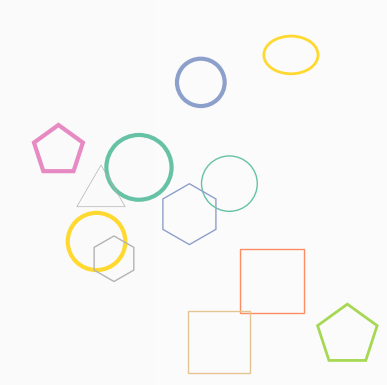[{"shape": "circle", "thickness": 3, "radius": 0.42, "center": [0.359, 0.565]}, {"shape": "circle", "thickness": 1, "radius": 0.36, "center": [0.592, 0.523]}, {"shape": "square", "thickness": 1, "radius": 0.41, "center": [0.701, 0.27]}, {"shape": "hexagon", "thickness": 1, "radius": 0.4, "center": [0.489, 0.444]}, {"shape": "circle", "thickness": 3, "radius": 0.31, "center": [0.518, 0.786]}, {"shape": "pentagon", "thickness": 3, "radius": 0.33, "center": [0.151, 0.609]}, {"shape": "pentagon", "thickness": 2, "radius": 0.4, "center": [0.896, 0.129]}, {"shape": "circle", "thickness": 3, "radius": 0.37, "center": [0.249, 0.373]}, {"shape": "oval", "thickness": 2, "radius": 0.35, "center": [0.751, 0.857]}, {"shape": "square", "thickness": 1, "radius": 0.4, "center": [0.565, 0.112]}, {"shape": "hexagon", "thickness": 1, "radius": 0.3, "center": [0.294, 0.328]}, {"shape": "triangle", "thickness": 0.5, "radius": 0.36, "center": [0.261, 0.499]}]